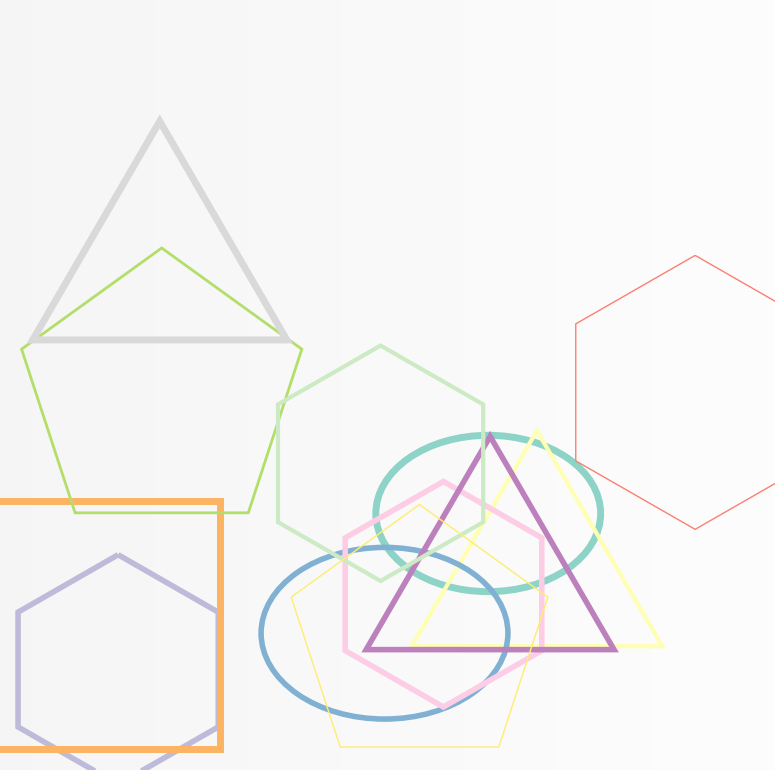[{"shape": "oval", "thickness": 2.5, "radius": 0.73, "center": [0.63, 0.333]}, {"shape": "triangle", "thickness": 1.5, "radius": 0.93, "center": [0.693, 0.254]}, {"shape": "hexagon", "thickness": 2, "radius": 0.75, "center": [0.152, 0.13]}, {"shape": "hexagon", "thickness": 0.5, "radius": 0.89, "center": [0.897, 0.49]}, {"shape": "oval", "thickness": 2, "radius": 0.8, "center": [0.496, 0.178]}, {"shape": "square", "thickness": 2.5, "radius": 0.81, "center": [0.122, 0.188]}, {"shape": "pentagon", "thickness": 1, "radius": 0.95, "center": [0.209, 0.488]}, {"shape": "hexagon", "thickness": 2, "radius": 0.73, "center": [0.572, 0.228]}, {"shape": "triangle", "thickness": 2.5, "radius": 0.95, "center": [0.206, 0.653]}, {"shape": "triangle", "thickness": 2, "radius": 0.92, "center": [0.632, 0.249]}, {"shape": "hexagon", "thickness": 1.5, "radius": 0.76, "center": [0.491, 0.398]}, {"shape": "pentagon", "thickness": 0.5, "radius": 0.87, "center": [0.541, 0.171]}]